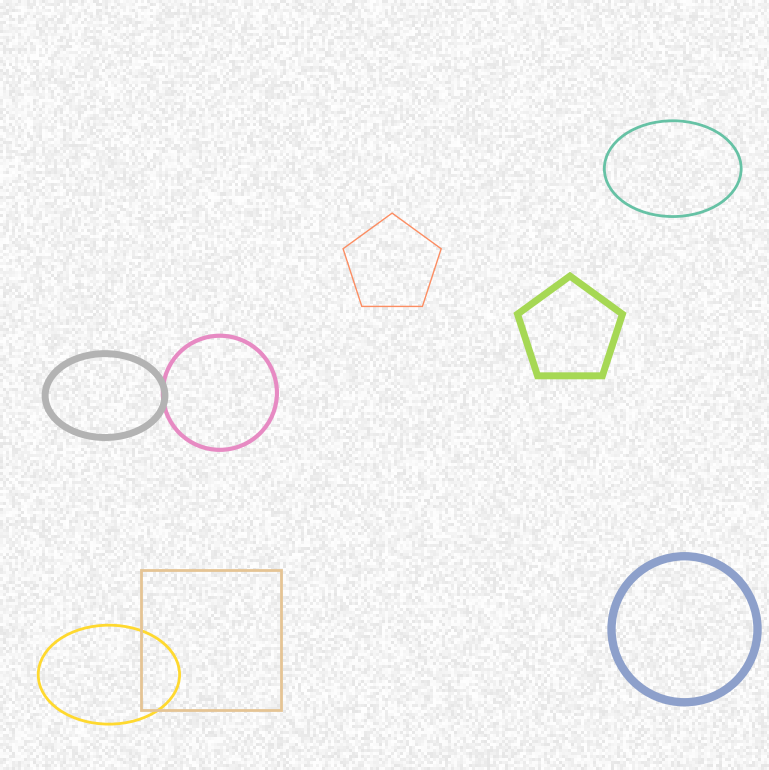[{"shape": "oval", "thickness": 1, "radius": 0.44, "center": [0.874, 0.781]}, {"shape": "pentagon", "thickness": 0.5, "radius": 0.33, "center": [0.509, 0.656]}, {"shape": "circle", "thickness": 3, "radius": 0.47, "center": [0.889, 0.183]}, {"shape": "circle", "thickness": 1.5, "radius": 0.37, "center": [0.286, 0.49]}, {"shape": "pentagon", "thickness": 2.5, "radius": 0.36, "center": [0.74, 0.57]}, {"shape": "oval", "thickness": 1, "radius": 0.46, "center": [0.141, 0.124]}, {"shape": "square", "thickness": 1, "radius": 0.45, "center": [0.274, 0.169]}, {"shape": "oval", "thickness": 2.5, "radius": 0.39, "center": [0.136, 0.486]}]